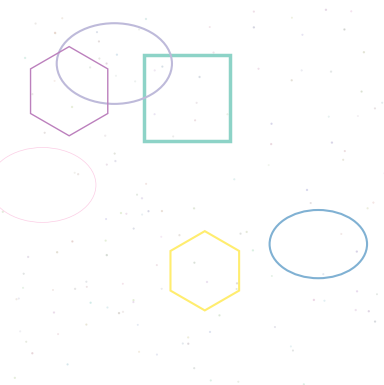[{"shape": "square", "thickness": 2.5, "radius": 0.56, "center": [0.486, 0.746]}, {"shape": "oval", "thickness": 1.5, "radius": 0.75, "center": [0.297, 0.835]}, {"shape": "oval", "thickness": 1.5, "radius": 0.63, "center": [0.827, 0.366]}, {"shape": "oval", "thickness": 0.5, "radius": 0.69, "center": [0.11, 0.52]}, {"shape": "hexagon", "thickness": 1, "radius": 0.58, "center": [0.18, 0.763]}, {"shape": "hexagon", "thickness": 1.5, "radius": 0.51, "center": [0.532, 0.297]}]